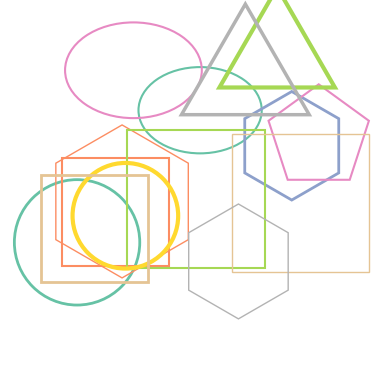[{"shape": "oval", "thickness": 1.5, "radius": 0.8, "center": [0.52, 0.714]}, {"shape": "circle", "thickness": 2, "radius": 0.81, "center": [0.2, 0.371]}, {"shape": "square", "thickness": 1.5, "radius": 0.7, "center": [0.3, 0.449]}, {"shape": "hexagon", "thickness": 1, "radius": 0.99, "center": [0.317, 0.477]}, {"shape": "hexagon", "thickness": 2, "radius": 0.7, "center": [0.758, 0.621]}, {"shape": "pentagon", "thickness": 1.5, "radius": 0.69, "center": [0.828, 0.644]}, {"shape": "oval", "thickness": 1.5, "radius": 0.89, "center": [0.347, 0.817]}, {"shape": "square", "thickness": 1.5, "radius": 0.89, "center": [0.509, 0.483]}, {"shape": "triangle", "thickness": 3, "radius": 0.87, "center": [0.72, 0.859]}, {"shape": "circle", "thickness": 3, "radius": 0.69, "center": [0.326, 0.44]}, {"shape": "square", "thickness": 2, "radius": 0.69, "center": [0.245, 0.407]}, {"shape": "square", "thickness": 1, "radius": 0.89, "center": [0.781, 0.473]}, {"shape": "triangle", "thickness": 2.5, "radius": 0.96, "center": [0.637, 0.798]}, {"shape": "hexagon", "thickness": 1, "radius": 0.75, "center": [0.619, 0.321]}]